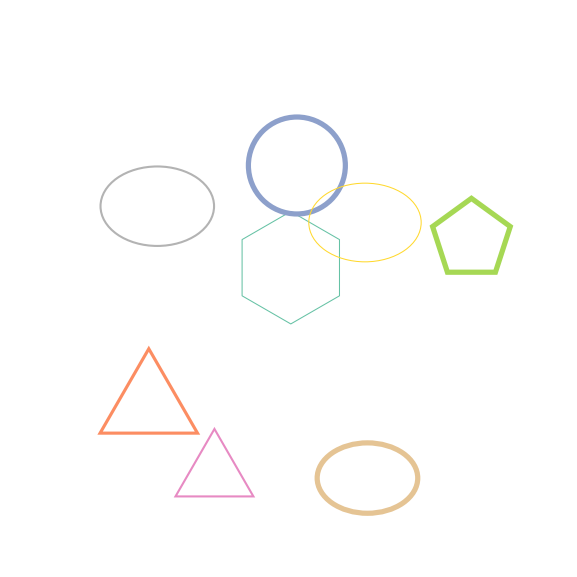[{"shape": "hexagon", "thickness": 0.5, "radius": 0.49, "center": [0.504, 0.536]}, {"shape": "triangle", "thickness": 1.5, "radius": 0.49, "center": [0.258, 0.298]}, {"shape": "circle", "thickness": 2.5, "radius": 0.42, "center": [0.514, 0.713]}, {"shape": "triangle", "thickness": 1, "radius": 0.39, "center": [0.371, 0.178]}, {"shape": "pentagon", "thickness": 2.5, "radius": 0.35, "center": [0.816, 0.585]}, {"shape": "oval", "thickness": 0.5, "radius": 0.49, "center": [0.632, 0.614]}, {"shape": "oval", "thickness": 2.5, "radius": 0.44, "center": [0.636, 0.171]}, {"shape": "oval", "thickness": 1, "radius": 0.49, "center": [0.272, 0.642]}]